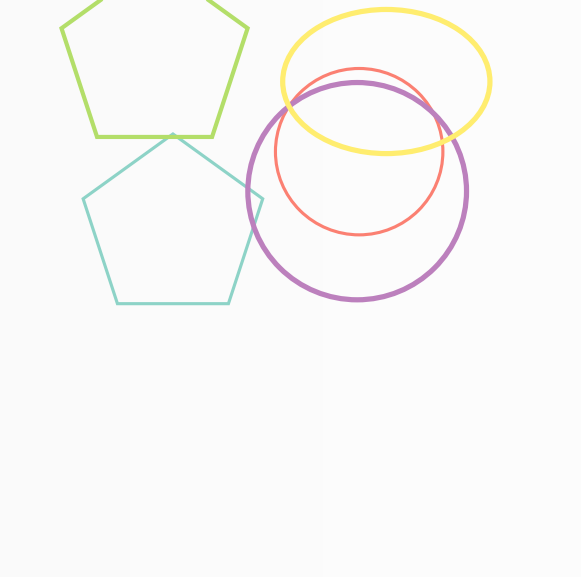[{"shape": "pentagon", "thickness": 1.5, "radius": 0.81, "center": [0.298, 0.605]}, {"shape": "circle", "thickness": 1.5, "radius": 0.72, "center": [0.618, 0.737]}, {"shape": "pentagon", "thickness": 2, "radius": 0.84, "center": [0.266, 0.898]}, {"shape": "circle", "thickness": 2.5, "radius": 0.94, "center": [0.615, 0.668]}, {"shape": "oval", "thickness": 2.5, "radius": 0.89, "center": [0.665, 0.858]}]